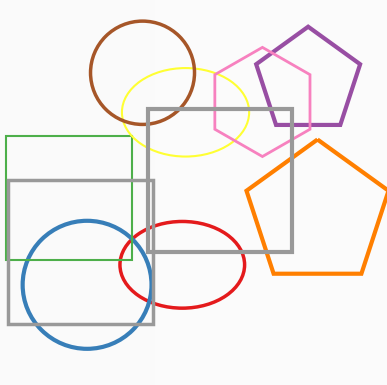[{"shape": "oval", "thickness": 2.5, "radius": 0.8, "center": [0.47, 0.312]}, {"shape": "circle", "thickness": 3, "radius": 0.83, "center": [0.225, 0.26]}, {"shape": "square", "thickness": 1.5, "radius": 0.81, "center": [0.178, 0.485]}, {"shape": "pentagon", "thickness": 3, "radius": 0.71, "center": [0.795, 0.79]}, {"shape": "pentagon", "thickness": 3, "radius": 0.96, "center": [0.819, 0.445]}, {"shape": "oval", "thickness": 1.5, "radius": 0.82, "center": [0.479, 0.708]}, {"shape": "circle", "thickness": 2.5, "radius": 0.67, "center": [0.368, 0.811]}, {"shape": "hexagon", "thickness": 2, "radius": 0.71, "center": [0.677, 0.735]}, {"shape": "square", "thickness": 2.5, "radius": 0.94, "center": [0.208, 0.345]}, {"shape": "square", "thickness": 3, "radius": 0.93, "center": [0.568, 0.531]}]